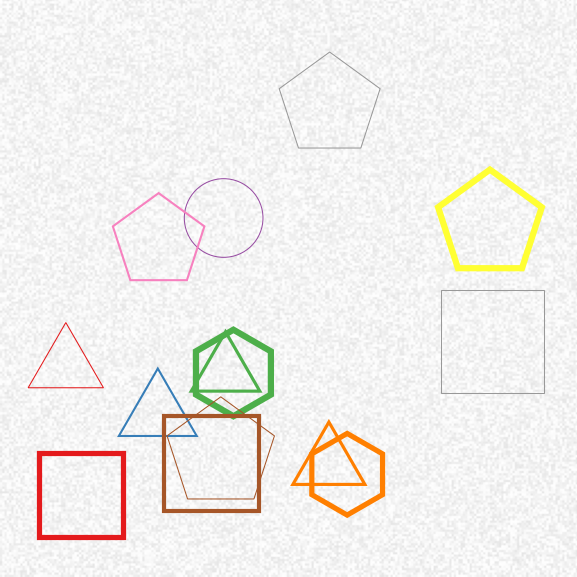[{"shape": "square", "thickness": 2.5, "radius": 0.36, "center": [0.141, 0.142]}, {"shape": "triangle", "thickness": 0.5, "radius": 0.38, "center": [0.114, 0.365]}, {"shape": "triangle", "thickness": 1, "radius": 0.39, "center": [0.273, 0.283]}, {"shape": "hexagon", "thickness": 3, "radius": 0.37, "center": [0.404, 0.353]}, {"shape": "triangle", "thickness": 1.5, "radius": 0.34, "center": [0.391, 0.356]}, {"shape": "circle", "thickness": 0.5, "radius": 0.34, "center": [0.387, 0.622]}, {"shape": "triangle", "thickness": 1.5, "radius": 0.36, "center": [0.569, 0.196]}, {"shape": "hexagon", "thickness": 2.5, "radius": 0.35, "center": [0.601, 0.178]}, {"shape": "pentagon", "thickness": 3, "radius": 0.47, "center": [0.848, 0.611]}, {"shape": "pentagon", "thickness": 0.5, "radius": 0.49, "center": [0.382, 0.214]}, {"shape": "square", "thickness": 2, "radius": 0.41, "center": [0.367, 0.196]}, {"shape": "pentagon", "thickness": 1, "radius": 0.42, "center": [0.275, 0.581]}, {"shape": "pentagon", "thickness": 0.5, "radius": 0.46, "center": [0.571, 0.817]}, {"shape": "square", "thickness": 0.5, "radius": 0.45, "center": [0.853, 0.407]}]